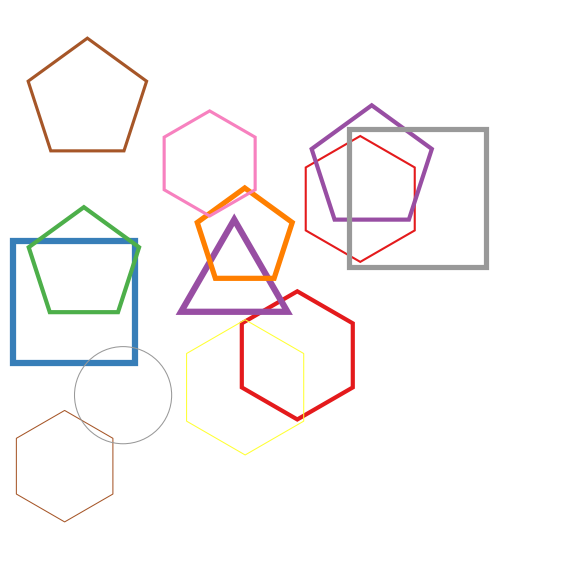[{"shape": "hexagon", "thickness": 1, "radius": 0.54, "center": [0.624, 0.655]}, {"shape": "hexagon", "thickness": 2, "radius": 0.55, "center": [0.515, 0.384]}, {"shape": "square", "thickness": 3, "radius": 0.53, "center": [0.128, 0.477]}, {"shape": "pentagon", "thickness": 2, "radius": 0.5, "center": [0.145, 0.54]}, {"shape": "triangle", "thickness": 3, "radius": 0.53, "center": [0.406, 0.512]}, {"shape": "pentagon", "thickness": 2, "radius": 0.55, "center": [0.644, 0.707]}, {"shape": "pentagon", "thickness": 2.5, "radius": 0.43, "center": [0.424, 0.587]}, {"shape": "hexagon", "thickness": 0.5, "radius": 0.59, "center": [0.424, 0.328]}, {"shape": "hexagon", "thickness": 0.5, "radius": 0.48, "center": [0.112, 0.192]}, {"shape": "pentagon", "thickness": 1.5, "radius": 0.54, "center": [0.151, 0.825]}, {"shape": "hexagon", "thickness": 1.5, "radius": 0.45, "center": [0.363, 0.716]}, {"shape": "circle", "thickness": 0.5, "radius": 0.42, "center": [0.213, 0.315]}, {"shape": "square", "thickness": 2.5, "radius": 0.59, "center": [0.723, 0.656]}]